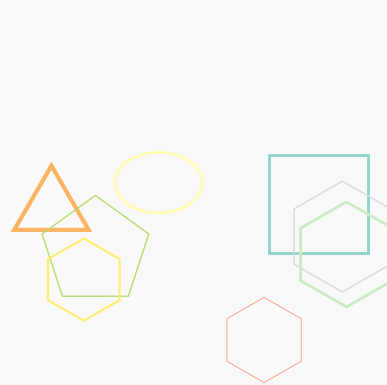[{"shape": "square", "thickness": 2, "radius": 0.64, "center": [0.822, 0.47]}, {"shape": "oval", "thickness": 2, "radius": 0.56, "center": [0.409, 0.526]}, {"shape": "hexagon", "thickness": 0.5, "radius": 0.55, "center": [0.681, 0.117]}, {"shape": "triangle", "thickness": 3, "radius": 0.55, "center": [0.133, 0.458]}, {"shape": "pentagon", "thickness": 1, "radius": 0.72, "center": [0.246, 0.348]}, {"shape": "hexagon", "thickness": 1, "radius": 0.72, "center": [0.884, 0.386]}, {"shape": "hexagon", "thickness": 2, "radius": 0.68, "center": [0.894, 0.339]}, {"shape": "hexagon", "thickness": 1.5, "radius": 0.53, "center": [0.216, 0.274]}]